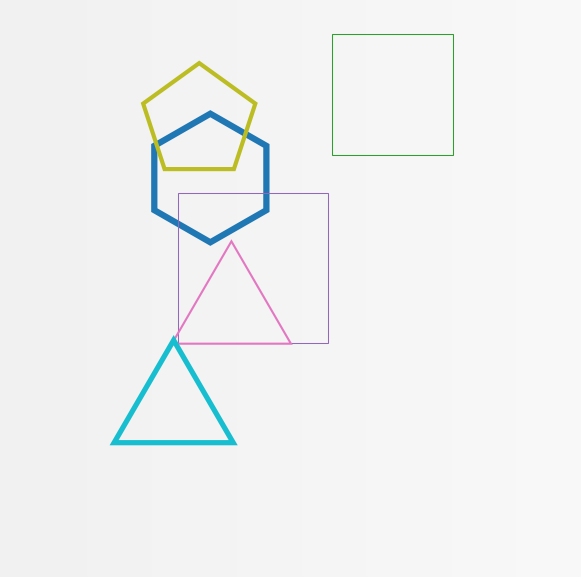[{"shape": "hexagon", "thickness": 3, "radius": 0.56, "center": [0.362, 0.691]}, {"shape": "square", "thickness": 0.5, "radius": 0.52, "center": [0.676, 0.835]}, {"shape": "square", "thickness": 0.5, "radius": 0.65, "center": [0.436, 0.535]}, {"shape": "triangle", "thickness": 1, "radius": 0.59, "center": [0.398, 0.463]}, {"shape": "pentagon", "thickness": 2, "radius": 0.51, "center": [0.343, 0.788]}, {"shape": "triangle", "thickness": 2.5, "radius": 0.59, "center": [0.299, 0.292]}]